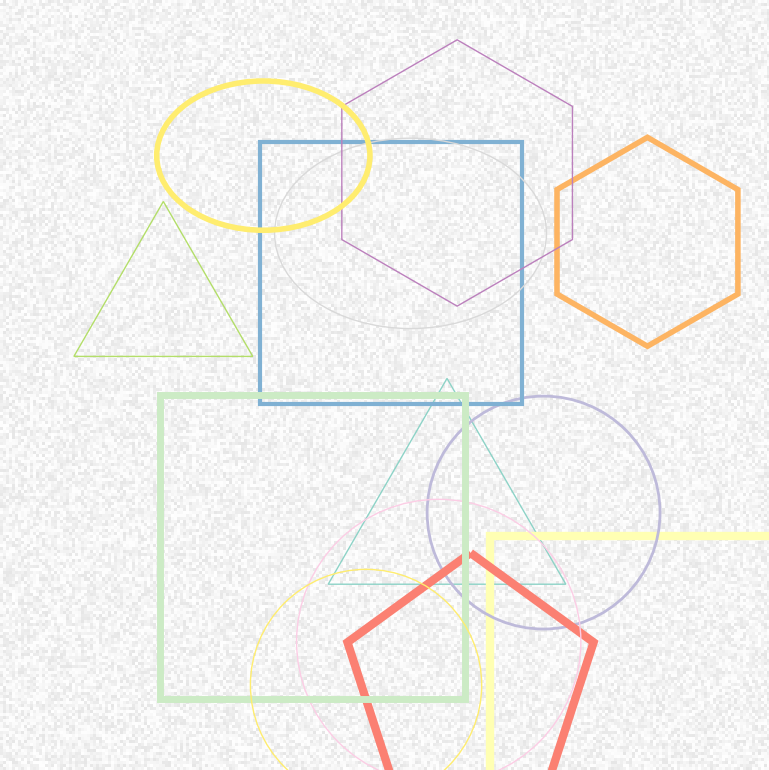[{"shape": "triangle", "thickness": 0.5, "radius": 0.89, "center": [0.581, 0.33]}, {"shape": "square", "thickness": 3, "radius": 1.0, "center": [0.837, 0.104]}, {"shape": "circle", "thickness": 1, "radius": 0.76, "center": [0.706, 0.334]}, {"shape": "pentagon", "thickness": 3, "radius": 0.84, "center": [0.611, 0.114]}, {"shape": "square", "thickness": 1.5, "radius": 0.85, "center": [0.508, 0.646]}, {"shape": "hexagon", "thickness": 2, "radius": 0.68, "center": [0.841, 0.686]}, {"shape": "triangle", "thickness": 0.5, "radius": 0.67, "center": [0.212, 0.604]}, {"shape": "circle", "thickness": 0.5, "radius": 0.92, "center": [0.57, 0.167]}, {"shape": "oval", "thickness": 0.5, "radius": 0.88, "center": [0.533, 0.697]}, {"shape": "hexagon", "thickness": 0.5, "radius": 0.86, "center": [0.594, 0.775]}, {"shape": "square", "thickness": 2.5, "radius": 0.99, "center": [0.406, 0.29]}, {"shape": "circle", "thickness": 0.5, "radius": 0.75, "center": [0.475, 0.11]}, {"shape": "oval", "thickness": 2, "radius": 0.69, "center": [0.342, 0.798]}]